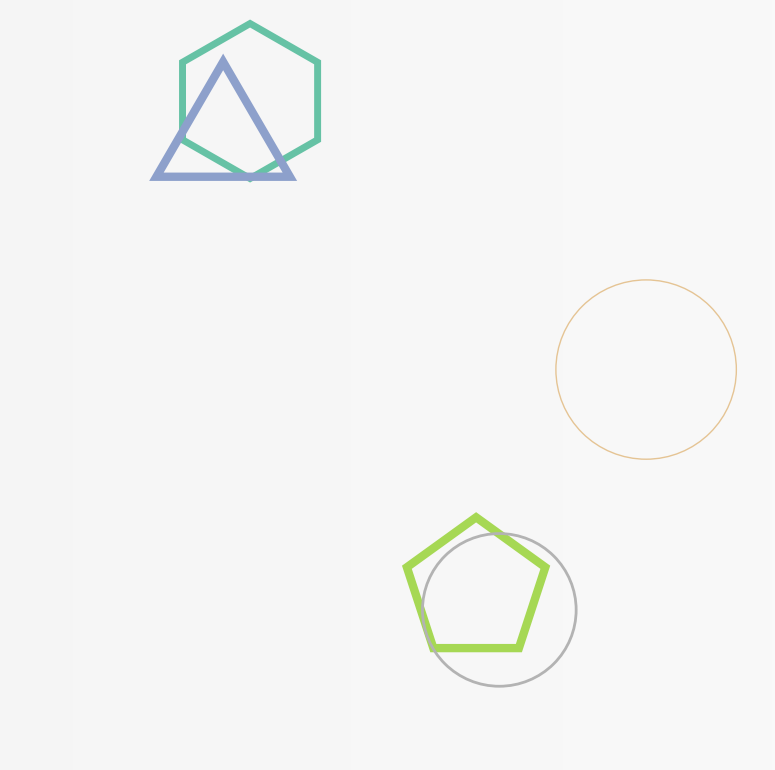[{"shape": "hexagon", "thickness": 2.5, "radius": 0.5, "center": [0.323, 0.869]}, {"shape": "triangle", "thickness": 3, "radius": 0.5, "center": [0.288, 0.82]}, {"shape": "pentagon", "thickness": 3, "radius": 0.47, "center": [0.614, 0.234]}, {"shape": "circle", "thickness": 0.5, "radius": 0.58, "center": [0.834, 0.52]}, {"shape": "circle", "thickness": 1, "radius": 0.5, "center": [0.644, 0.208]}]